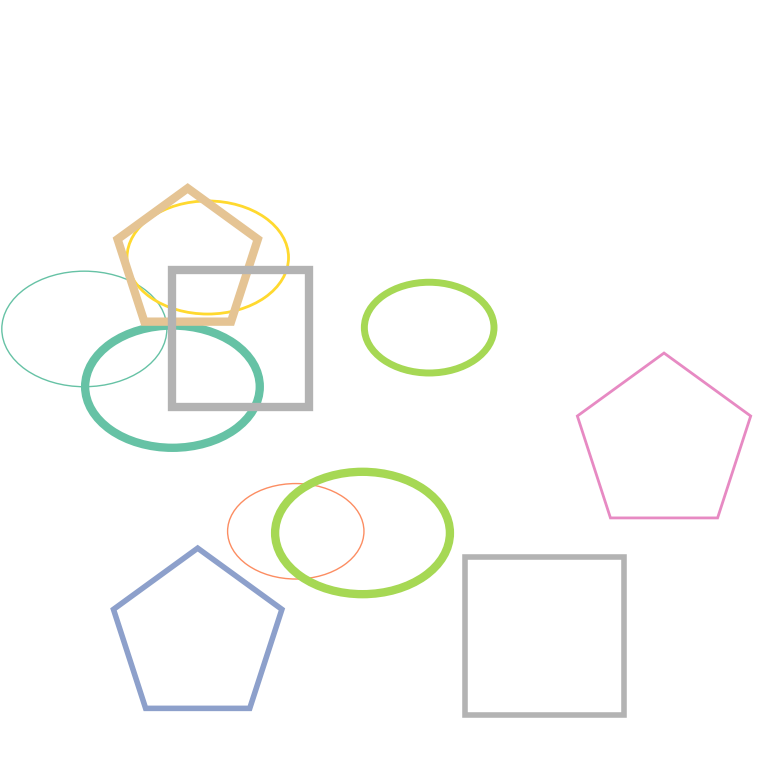[{"shape": "oval", "thickness": 0.5, "radius": 0.54, "center": [0.11, 0.573]}, {"shape": "oval", "thickness": 3, "radius": 0.57, "center": [0.224, 0.498]}, {"shape": "oval", "thickness": 0.5, "radius": 0.44, "center": [0.384, 0.31]}, {"shape": "pentagon", "thickness": 2, "radius": 0.57, "center": [0.257, 0.173]}, {"shape": "pentagon", "thickness": 1, "radius": 0.59, "center": [0.862, 0.423]}, {"shape": "oval", "thickness": 3, "radius": 0.57, "center": [0.471, 0.308]}, {"shape": "oval", "thickness": 2.5, "radius": 0.42, "center": [0.557, 0.575]}, {"shape": "oval", "thickness": 1, "radius": 0.52, "center": [0.27, 0.666]}, {"shape": "pentagon", "thickness": 3, "radius": 0.48, "center": [0.244, 0.66]}, {"shape": "square", "thickness": 3, "radius": 0.44, "center": [0.312, 0.56]}, {"shape": "square", "thickness": 2, "radius": 0.51, "center": [0.707, 0.174]}]